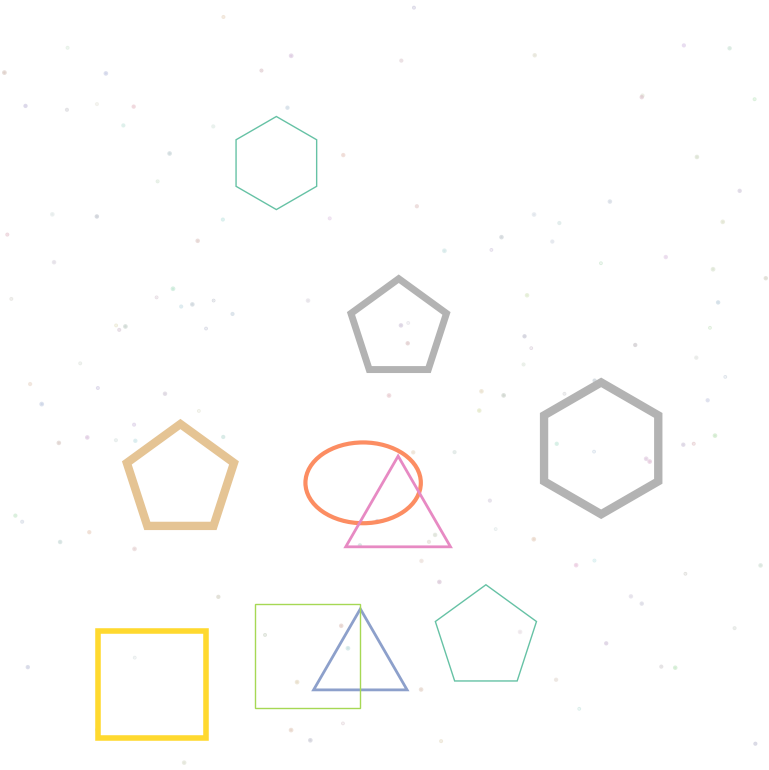[{"shape": "hexagon", "thickness": 0.5, "radius": 0.3, "center": [0.359, 0.788]}, {"shape": "pentagon", "thickness": 0.5, "radius": 0.35, "center": [0.631, 0.171]}, {"shape": "oval", "thickness": 1.5, "radius": 0.37, "center": [0.472, 0.373]}, {"shape": "triangle", "thickness": 1, "radius": 0.35, "center": [0.468, 0.139]}, {"shape": "triangle", "thickness": 1, "radius": 0.39, "center": [0.517, 0.329]}, {"shape": "square", "thickness": 0.5, "radius": 0.34, "center": [0.399, 0.148]}, {"shape": "square", "thickness": 2, "radius": 0.35, "center": [0.197, 0.111]}, {"shape": "pentagon", "thickness": 3, "radius": 0.37, "center": [0.234, 0.376]}, {"shape": "pentagon", "thickness": 2.5, "radius": 0.33, "center": [0.518, 0.573]}, {"shape": "hexagon", "thickness": 3, "radius": 0.43, "center": [0.781, 0.418]}]